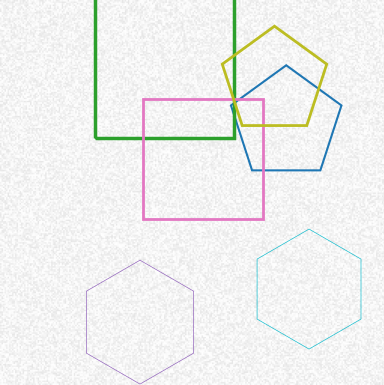[{"shape": "pentagon", "thickness": 1.5, "radius": 0.75, "center": [0.743, 0.68]}, {"shape": "square", "thickness": 2.5, "radius": 0.91, "center": [0.427, 0.822]}, {"shape": "hexagon", "thickness": 0.5, "radius": 0.8, "center": [0.364, 0.163]}, {"shape": "square", "thickness": 2, "radius": 0.78, "center": [0.528, 0.586]}, {"shape": "pentagon", "thickness": 2, "radius": 0.71, "center": [0.713, 0.789]}, {"shape": "hexagon", "thickness": 0.5, "radius": 0.78, "center": [0.803, 0.249]}]